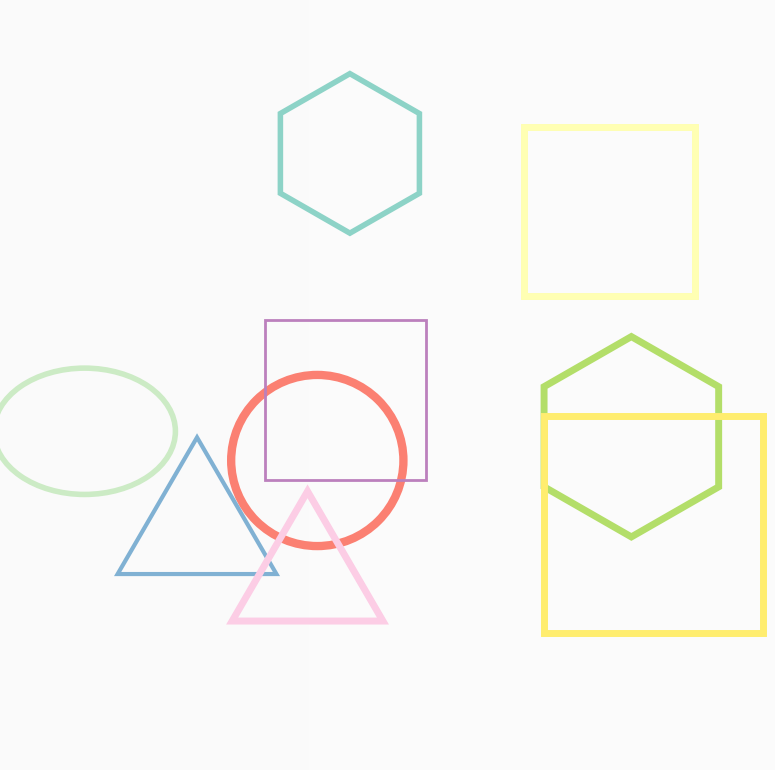[{"shape": "hexagon", "thickness": 2, "radius": 0.52, "center": [0.451, 0.801]}, {"shape": "square", "thickness": 2.5, "radius": 0.55, "center": [0.787, 0.726]}, {"shape": "circle", "thickness": 3, "radius": 0.56, "center": [0.409, 0.402]}, {"shape": "triangle", "thickness": 1.5, "radius": 0.59, "center": [0.254, 0.314]}, {"shape": "hexagon", "thickness": 2.5, "radius": 0.65, "center": [0.815, 0.433]}, {"shape": "triangle", "thickness": 2.5, "radius": 0.56, "center": [0.397, 0.25]}, {"shape": "square", "thickness": 1, "radius": 0.52, "center": [0.446, 0.481]}, {"shape": "oval", "thickness": 2, "radius": 0.59, "center": [0.109, 0.44]}, {"shape": "square", "thickness": 2.5, "radius": 0.71, "center": [0.843, 0.319]}]